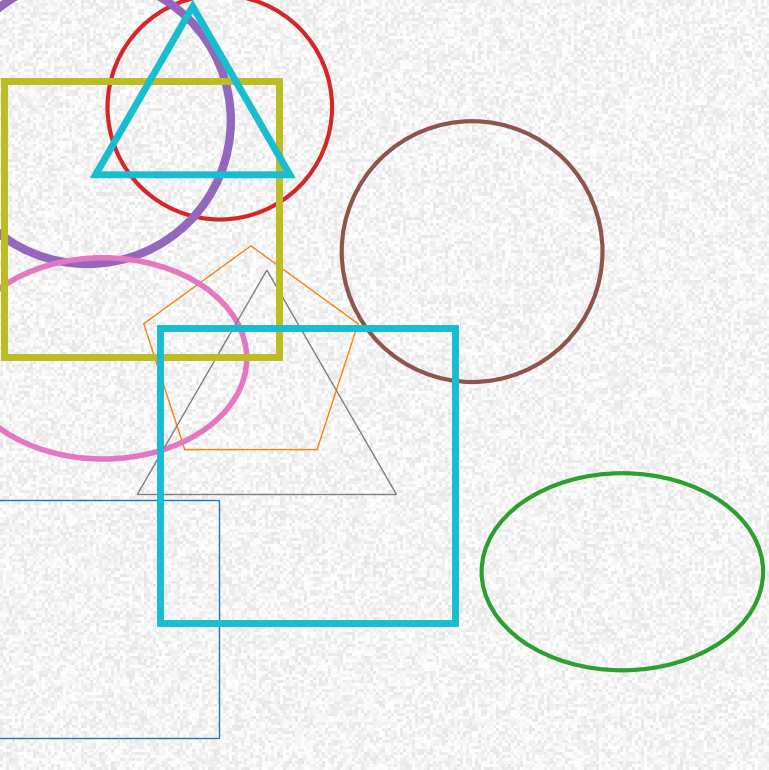[{"shape": "square", "thickness": 0.5, "radius": 0.77, "center": [0.13, 0.196]}, {"shape": "pentagon", "thickness": 0.5, "radius": 0.73, "center": [0.326, 0.534]}, {"shape": "oval", "thickness": 1.5, "radius": 0.91, "center": [0.808, 0.257]}, {"shape": "circle", "thickness": 1.5, "radius": 0.73, "center": [0.285, 0.861]}, {"shape": "circle", "thickness": 3, "radius": 0.93, "center": [0.114, 0.843]}, {"shape": "circle", "thickness": 1.5, "radius": 0.85, "center": [0.613, 0.673]}, {"shape": "oval", "thickness": 2, "radius": 0.93, "center": [0.134, 0.535]}, {"shape": "triangle", "thickness": 0.5, "radius": 0.97, "center": [0.347, 0.455]}, {"shape": "square", "thickness": 2.5, "radius": 0.9, "center": [0.184, 0.716]}, {"shape": "square", "thickness": 2.5, "radius": 0.96, "center": [0.399, 0.382]}, {"shape": "triangle", "thickness": 2.5, "radius": 0.73, "center": [0.25, 0.846]}]